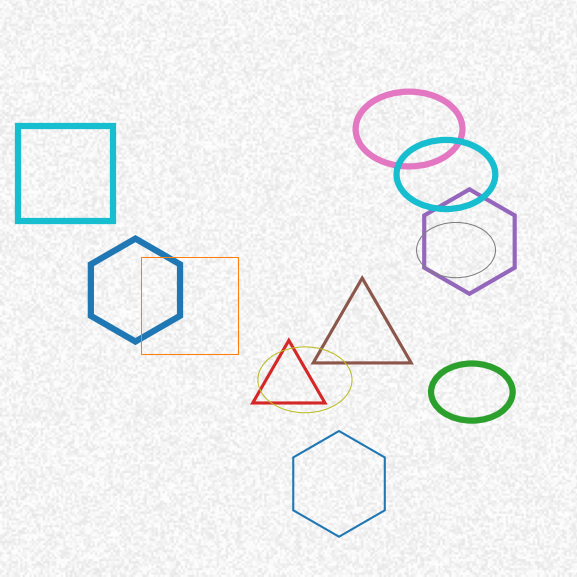[{"shape": "hexagon", "thickness": 3, "radius": 0.45, "center": [0.235, 0.497]}, {"shape": "hexagon", "thickness": 1, "radius": 0.46, "center": [0.587, 0.161]}, {"shape": "square", "thickness": 0.5, "radius": 0.42, "center": [0.328, 0.47]}, {"shape": "oval", "thickness": 3, "radius": 0.35, "center": [0.817, 0.32]}, {"shape": "triangle", "thickness": 1.5, "radius": 0.36, "center": [0.5, 0.337]}, {"shape": "hexagon", "thickness": 2, "radius": 0.45, "center": [0.813, 0.581]}, {"shape": "triangle", "thickness": 1.5, "radius": 0.49, "center": [0.627, 0.42]}, {"shape": "oval", "thickness": 3, "radius": 0.46, "center": [0.708, 0.776]}, {"shape": "oval", "thickness": 0.5, "radius": 0.34, "center": [0.79, 0.566]}, {"shape": "oval", "thickness": 0.5, "radius": 0.41, "center": [0.528, 0.341]}, {"shape": "square", "thickness": 3, "radius": 0.41, "center": [0.114, 0.698]}, {"shape": "oval", "thickness": 3, "radius": 0.43, "center": [0.772, 0.697]}]